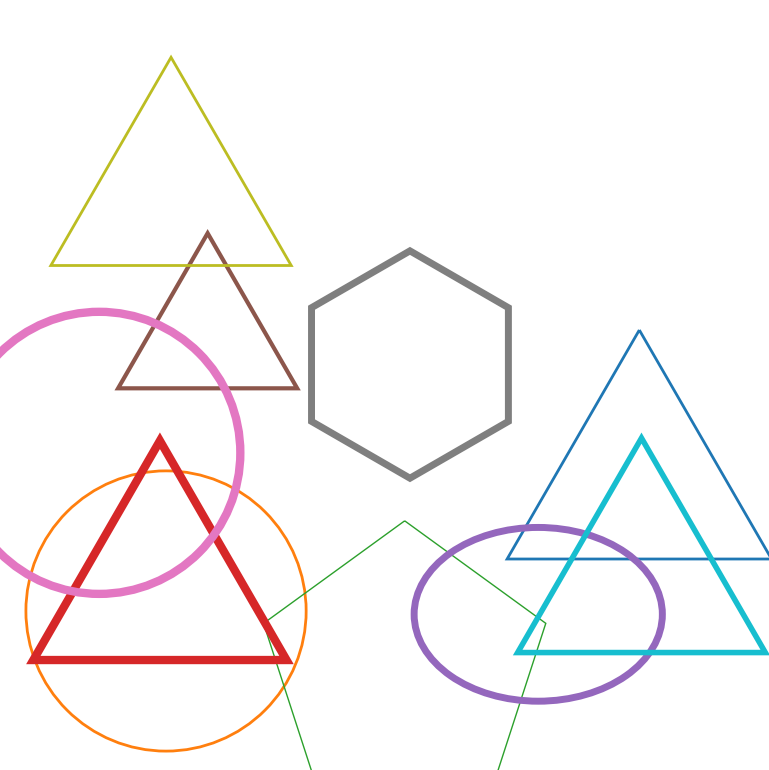[{"shape": "triangle", "thickness": 1, "radius": 0.99, "center": [0.83, 0.373]}, {"shape": "circle", "thickness": 1, "radius": 0.91, "center": [0.216, 0.207]}, {"shape": "pentagon", "thickness": 0.5, "radius": 0.96, "center": [0.526, 0.131]}, {"shape": "triangle", "thickness": 3, "radius": 0.95, "center": [0.208, 0.238]}, {"shape": "oval", "thickness": 2.5, "radius": 0.81, "center": [0.699, 0.202]}, {"shape": "triangle", "thickness": 1.5, "radius": 0.67, "center": [0.27, 0.563]}, {"shape": "circle", "thickness": 3, "radius": 0.92, "center": [0.129, 0.412]}, {"shape": "hexagon", "thickness": 2.5, "radius": 0.74, "center": [0.532, 0.527]}, {"shape": "triangle", "thickness": 1, "radius": 0.9, "center": [0.222, 0.745]}, {"shape": "triangle", "thickness": 2, "radius": 0.93, "center": [0.833, 0.245]}]